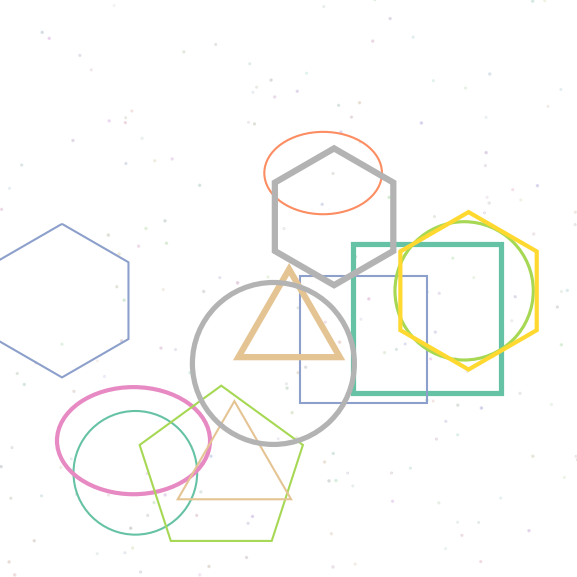[{"shape": "circle", "thickness": 1, "radius": 0.54, "center": [0.234, 0.18]}, {"shape": "square", "thickness": 2.5, "radius": 0.64, "center": [0.74, 0.448]}, {"shape": "oval", "thickness": 1, "radius": 0.51, "center": [0.56, 0.699]}, {"shape": "square", "thickness": 1, "radius": 0.55, "center": [0.63, 0.411]}, {"shape": "hexagon", "thickness": 1, "radius": 0.66, "center": [0.107, 0.479]}, {"shape": "oval", "thickness": 2, "radius": 0.66, "center": [0.231, 0.236]}, {"shape": "circle", "thickness": 1.5, "radius": 0.6, "center": [0.804, 0.495]}, {"shape": "pentagon", "thickness": 1, "radius": 0.74, "center": [0.383, 0.183]}, {"shape": "hexagon", "thickness": 2, "radius": 0.68, "center": [0.811, 0.496]}, {"shape": "triangle", "thickness": 1, "radius": 0.57, "center": [0.406, 0.191]}, {"shape": "triangle", "thickness": 3, "radius": 0.51, "center": [0.501, 0.431]}, {"shape": "circle", "thickness": 2.5, "radius": 0.7, "center": [0.473, 0.37]}, {"shape": "hexagon", "thickness": 3, "radius": 0.59, "center": [0.578, 0.624]}]